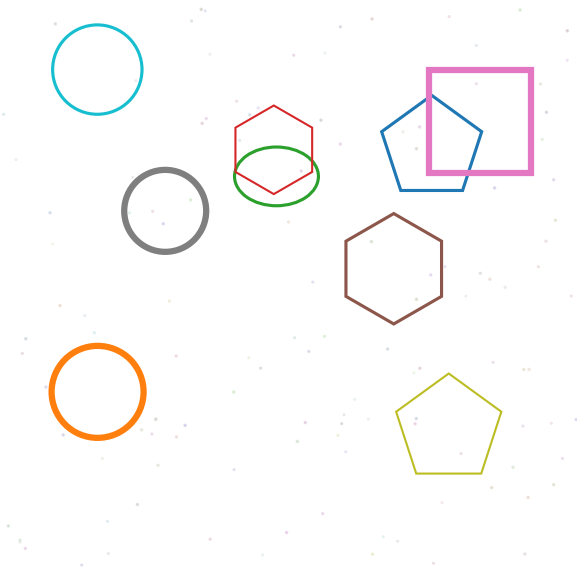[{"shape": "pentagon", "thickness": 1.5, "radius": 0.46, "center": [0.747, 0.743]}, {"shape": "circle", "thickness": 3, "radius": 0.4, "center": [0.169, 0.321]}, {"shape": "oval", "thickness": 1.5, "radius": 0.36, "center": [0.479, 0.694]}, {"shape": "hexagon", "thickness": 1, "radius": 0.38, "center": [0.474, 0.74]}, {"shape": "hexagon", "thickness": 1.5, "radius": 0.48, "center": [0.682, 0.534]}, {"shape": "square", "thickness": 3, "radius": 0.44, "center": [0.831, 0.789]}, {"shape": "circle", "thickness": 3, "radius": 0.35, "center": [0.286, 0.634]}, {"shape": "pentagon", "thickness": 1, "radius": 0.48, "center": [0.777, 0.257]}, {"shape": "circle", "thickness": 1.5, "radius": 0.39, "center": [0.169, 0.879]}]